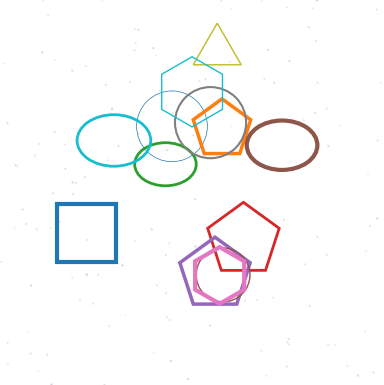[{"shape": "circle", "thickness": 0.5, "radius": 0.46, "center": [0.447, 0.672]}, {"shape": "square", "thickness": 3, "radius": 0.38, "center": [0.224, 0.394]}, {"shape": "pentagon", "thickness": 2.5, "radius": 0.39, "center": [0.577, 0.665]}, {"shape": "oval", "thickness": 2, "radius": 0.4, "center": [0.43, 0.573]}, {"shape": "pentagon", "thickness": 2, "radius": 0.49, "center": [0.632, 0.377]}, {"shape": "pentagon", "thickness": 2.5, "radius": 0.48, "center": [0.559, 0.288]}, {"shape": "circle", "thickness": 1, "radius": 0.35, "center": [0.579, 0.286]}, {"shape": "oval", "thickness": 3, "radius": 0.46, "center": [0.733, 0.623]}, {"shape": "hexagon", "thickness": 3, "radius": 0.37, "center": [0.571, 0.285]}, {"shape": "circle", "thickness": 1.5, "radius": 0.46, "center": [0.547, 0.681]}, {"shape": "triangle", "thickness": 1, "radius": 0.36, "center": [0.564, 0.868]}, {"shape": "hexagon", "thickness": 1, "radius": 0.46, "center": [0.499, 0.761]}, {"shape": "oval", "thickness": 2, "radius": 0.48, "center": [0.296, 0.635]}]